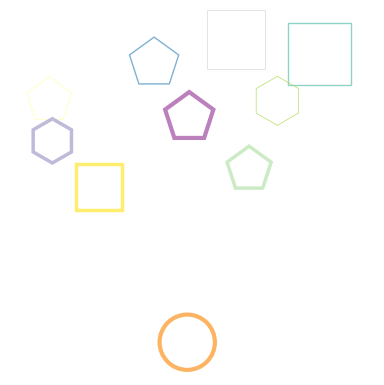[{"shape": "square", "thickness": 1, "radius": 0.41, "center": [0.829, 0.86]}, {"shape": "pentagon", "thickness": 0.5, "radius": 0.31, "center": [0.128, 0.739]}, {"shape": "hexagon", "thickness": 2.5, "radius": 0.29, "center": [0.136, 0.634]}, {"shape": "pentagon", "thickness": 1, "radius": 0.34, "center": [0.4, 0.836]}, {"shape": "circle", "thickness": 3, "radius": 0.36, "center": [0.486, 0.111]}, {"shape": "hexagon", "thickness": 0.5, "radius": 0.32, "center": [0.721, 0.738]}, {"shape": "square", "thickness": 0.5, "radius": 0.38, "center": [0.614, 0.897]}, {"shape": "pentagon", "thickness": 3, "radius": 0.33, "center": [0.492, 0.695]}, {"shape": "pentagon", "thickness": 2.5, "radius": 0.3, "center": [0.647, 0.56]}, {"shape": "square", "thickness": 2.5, "radius": 0.3, "center": [0.256, 0.514]}]